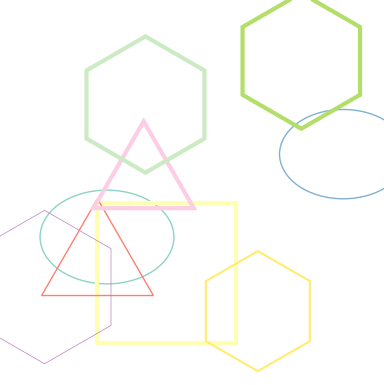[{"shape": "oval", "thickness": 1, "radius": 0.87, "center": [0.278, 0.384]}, {"shape": "square", "thickness": 3, "radius": 0.9, "center": [0.433, 0.291]}, {"shape": "triangle", "thickness": 1, "radius": 0.84, "center": [0.253, 0.316]}, {"shape": "oval", "thickness": 1, "radius": 0.83, "center": [0.892, 0.6]}, {"shape": "hexagon", "thickness": 3, "radius": 0.88, "center": [0.783, 0.842]}, {"shape": "triangle", "thickness": 3, "radius": 0.75, "center": [0.373, 0.535]}, {"shape": "hexagon", "thickness": 0.5, "radius": 1.0, "center": [0.116, 0.254]}, {"shape": "hexagon", "thickness": 3, "radius": 0.88, "center": [0.378, 0.728]}, {"shape": "hexagon", "thickness": 1.5, "radius": 0.78, "center": [0.67, 0.192]}]